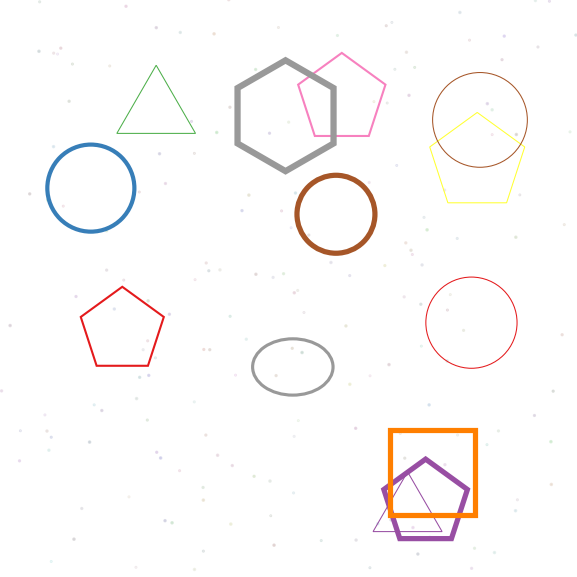[{"shape": "pentagon", "thickness": 1, "radius": 0.38, "center": [0.212, 0.427]}, {"shape": "circle", "thickness": 0.5, "radius": 0.39, "center": [0.816, 0.44]}, {"shape": "circle", "thickness": 2, "radius": 0.38, "center": [0.157, 0.673]}, {"shape": "triangle", "thickness": 0.5, "radius": 0.39, "center": [0.27, 0.807]}, {"shape": "pentagon", "thickness": 2.5, "radius": 0.38, "center": [0.737, 0.128]}, {"shape": "triangle", "thickness": 0.5, "radius": 0.35, "center": [0.706, 0.113]}, {"shape": "square", "thickness": 2.5, "radius": 0.37, "center": [0.748, 0.181]}, {"shape": "pentagon", "thickness": 0.5, "radius": 0.43, "center": [0.826, 0.718]}, {"shape": "circle", "thickness": 2.5, "radius": 0.34, "center": [0.582, 0.628]}, {"shape": "circle", "thickness": 0.5, "radius": 0.41, "center": [0.831, 0.792]}, {"shape": "pentagon", "thickness": 1, "radius": 0.4, "center": [0.592, 0.828]}, {"shape": "oval", "thickness": 1.5, "radius": 0.35, "center": [0.507, 0.364]}, {"shape": "hexagon", "thickness": 3, "radius": 0.48, "center": [0.494, 0.799]}]